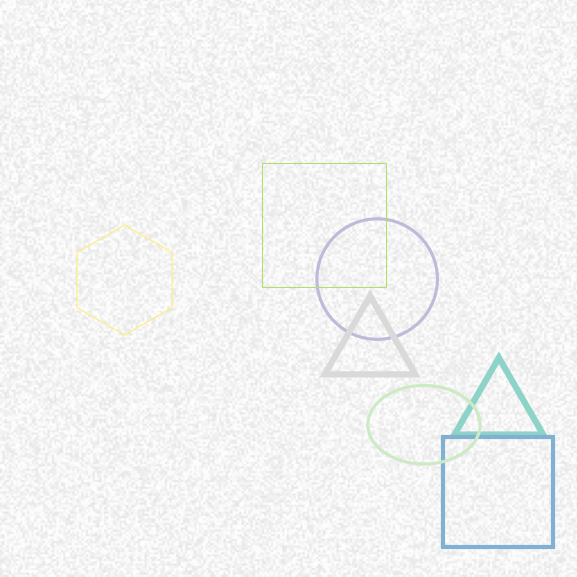[{"shape": "triangle", "thickness": 3, "radius": 0.44, "center": [0.864, 0.291]}, {"shape": "circle", "thickness": 1.5, "radius": 0.52, "center": [0.653, 0.516]}, {"shape": "square", "thickness": 2, "radius": 0.48, "center": [0.863, 0.148]}, {"shape": "square", "thickness": 0.5, "radius": 0.53, "center": [0.561, 0.609]}, {"shape": "triangle", "thickness": 3, "radius": 0.45, "center": [0.641, 0.396]}, {"shape": "oval", "thickness": 1.5, "radius": 0.49, "center": [0.734, 0.264]}, {"shape": "hexagon", "thickness": 0.5, "radius": 0.48, "center": [0.216, 0.514]}]